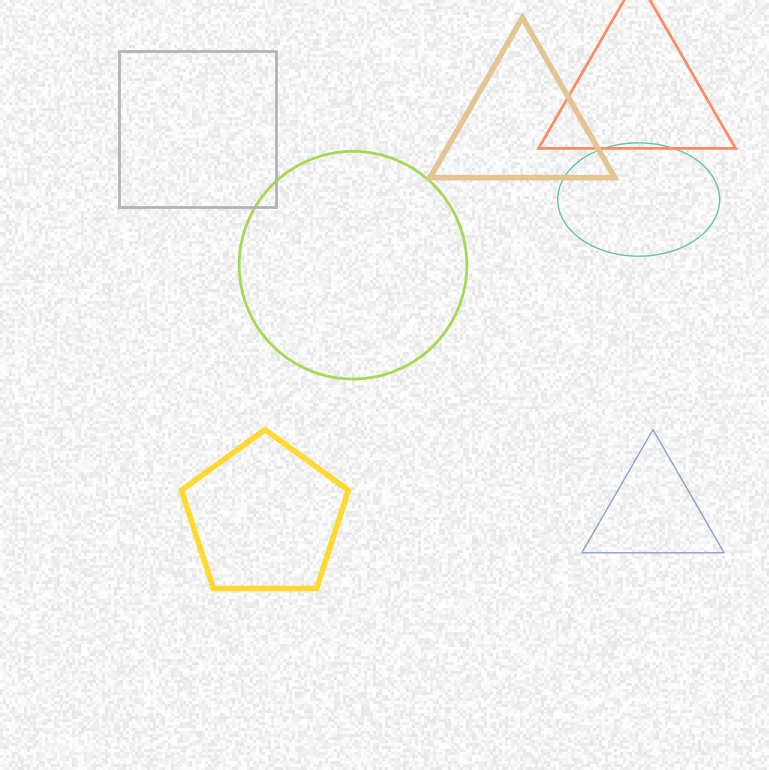[{"shape": "oval", "thickness": 0.5, "radius": 0.53, "center": [0.829, 0.741]}, {"shape": "triangle", "thickness": 1, "radius": 0.74, "center": [0.827, 0.881]}, {"shape": "triangle", "thickness": 0.5, "radius": 0.53, "center": [0.848, 0.335]}, {"shape": "circle", "thickness": 1, "radius": 0.74, "center": [0.458, 0.656]}, {"shape": "pentagon", "thickness": 2, "radius": 0.57, "center": [0.344, 0.328]}, {"shape": "triangle", "thickness": 2, "radius": 0.69, "center": [0.678, 0.839]}, {"shape": "square", "thickness": 1, "radius": 0.51, "center": [0.257, 0.832]}]